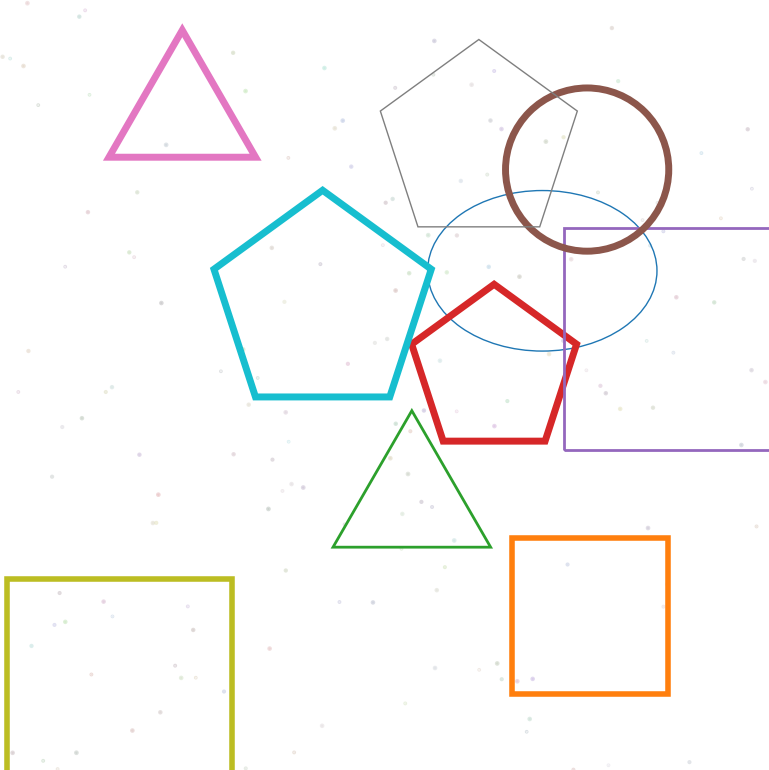[{"shape": "oval", "thickness": 0.5, "radius": 0.74, "center": [0.704, 0.648]}, {"shape": "square", "thickness": 2, "radius": 0.51, "center": [0.767, 0.2]}, {"shape": "triangle", "thickness": 1, "radius": 0.59, "center": [0.535, 0.348]}, {"shape": "pentagon", "thickness": 2.5, "radius": 0.56, "center": [0.642, 0.518]}, {"shape": "square", "thickness": 1, "radius": 0.72, "center": [0.877, 0.56]}, {"shape": "circle", "thickness": 2.5, "radius": 0.53, "center": [0.763, 0.78]}, {"shape": "triangle", "thickness": 2.5, "radius": 0.55, "center": [0.237, 0.851]}, {"shape": "pentagon", "thickness": 0.5, "radius": 0.67, "center": [0.622, 0.814]}, {"shape": "square", "thickness": 2, "radius": 0.73, "center": [0.156, 0.103]}, {"shape": "pentagon", "thickness": 2.5, "radius": 0.74, "center": [0.419, 0.605]}]